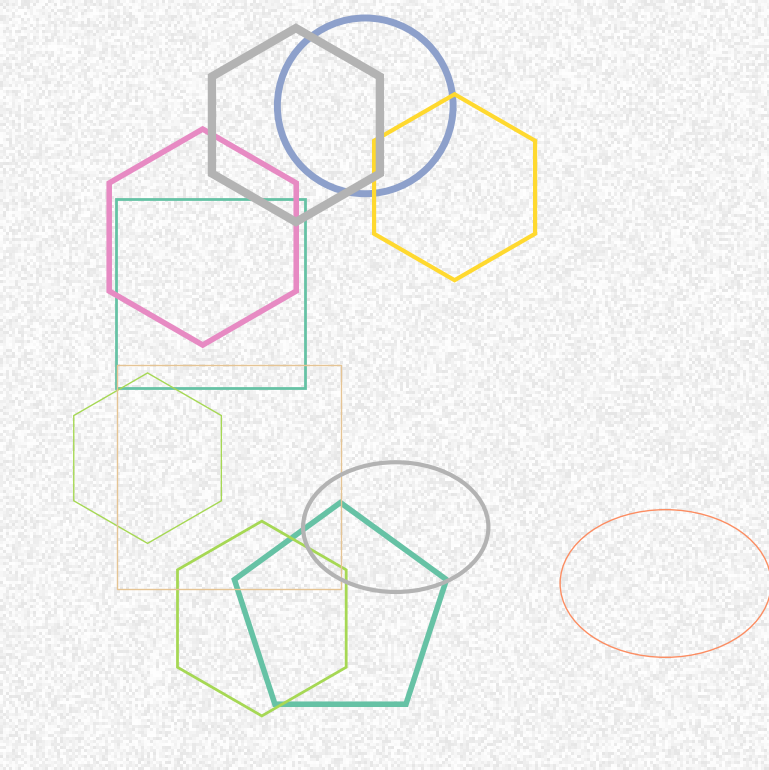[{"shape": "pentagon", "thickness": 2, "radius": 0.72, "center": [0.442, 0.203]}, {"shape": "square", "thickness": 1, "radius": 0.62, "center": [0.273, 0.619]}, {"shape": "oval", "thickness": 0.5, "radius": 0.68, "center": [0.864, 0.242]}, {"shape": "circle", "thickness": 2.5, "radius": 0.57, "center": [0.474, 0.863]}, {"shape": "hexagon", "thickness": 2, "radius": 0.7, "center": [0.263, 0.692]}, {"shape": "hexagon", "thickness": 1, "radius": 0.63, "center": [0.34, 0.197]}, {"shape": "hexagon", "thickness": 0.5, "radius": 0.55, "center": [0.192, 0.405]}, {"shape": "hexagon", "thickness": 1.5, "radius": 0.6, "center": [0.59, 0.757]}, {"shape": "square", "thickness": 0.5, "radius": 0.73, "center": [0.297, 0.381]}, {"shape": "hexagon", "thickness": 3, "radius": 0.63, "center": [0.384, 0.838]}, {"shape": "oval", "thickness": 1.5, "radius": 0.6, "center": [0.514, 0.315]}]